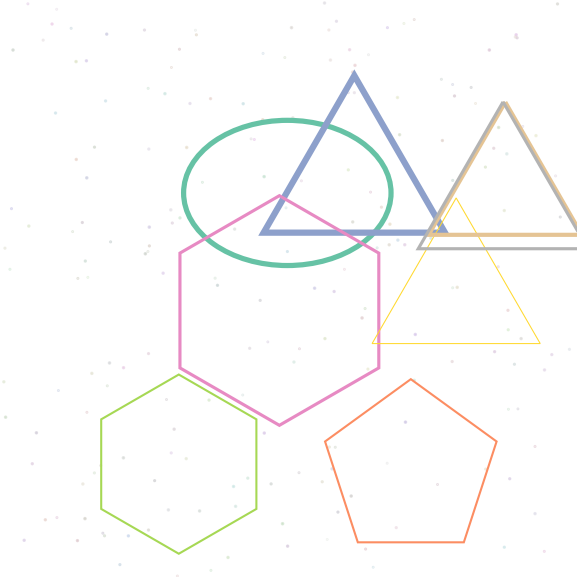[{"shape": "oval", "thickness": 2.5, "radius": 0.9, "center": [0.498, 0.665]}, {"shape": "pentagon", "thickness": 1, "radius": 0.78, "center": [0.711, 0.186]}, {"shape": "triangle", "thickness": 3, "radius": 0.91, "center": [0.614, 0.687]}, {"shape": "hexagon", "thickness": 1.5, "radius": 0.99, "center": [0.484, 0.461]}, {"shape": "hexagon", "thickness": 1, "radius": 0.78, "center": [0.31, 0.195]}, {"shape": "triangle", "thickness": 0.5, "radius": 0.84, "center": [0.79, 0.488]}, {"shape": "triangle", "thickness": 2, "radius": 0.77, "center": [0.875, 0.669]}, {"shape": "triangle", "thickness": 1.5, "radius": 0.85, "center": [0.871, 0.653]}]